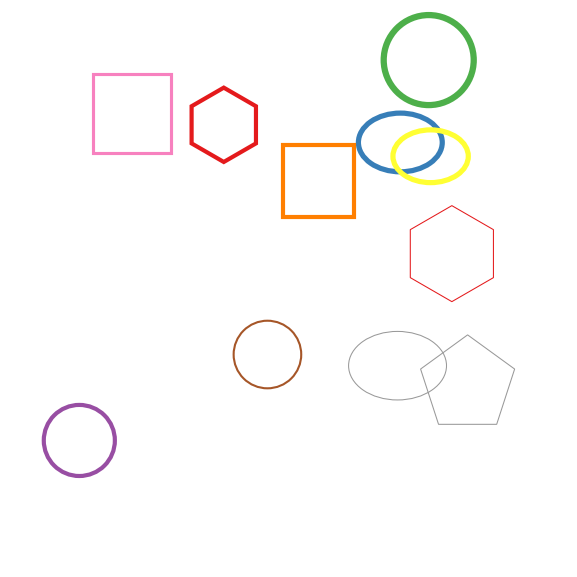[{"shape": "hexagon", "thickness": 0.5, "radius": 0.42, "center": [0.782, 0.56]}, {"shape": "hexagon", "thickness": 2, "radius": 0.32, "center": [0.387, 0.783]}, {"shape": "oval", "thickness": 2.5, "radius": 0.36, "center": [0.693, 0.752]}, {"shape": "circle", "thickness": 3, "radius": 0.39, "center": [0.742, 0.895]}, {"shape": "circle", "thickness": 2, "radius": 0.31, "center": [0.137, 0.236]}, {"shape": "square", "thickness": 2, "radius": 0.31, "center": [0.551, 0.686]}, {"shape": "oval", "thickness": 2.5, "radius": 0.33, "center": [0.746, 0.729]}, {"shape": "circle", "thickness": 1, "radius": 0.29, "center": [0.463, 0.385]}, {"shape": "square", "thickness": 1.5, "radius": 0.34, "center": [0.229, 0.803]}, {"shape": "pentagon", "thickness": 0.5, "radius": 0.43, "center": [0.81, 0.334]}, {"shape": "oval", "thickness": 0.5, "radius": 0.42, "center": [0.688, 0.366]}]